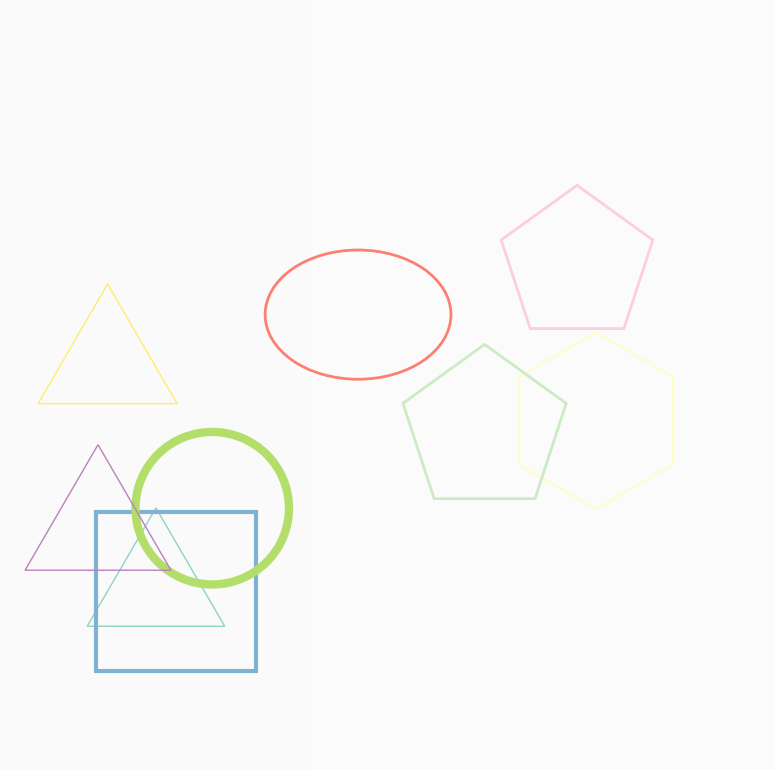[{"shape": "triangle", "thickness": 0.5, "radius": 0.51, "center": [0.201, 0.238]}, {"shape": "hexagon", "thickness": 0.5, "radius": 0.57, "center": [0.769, 0.454]}, {"shape": "oval", "thickness": 1, "radius": 0.6, "center": [0.462, 0.591]}, {"shape": "square", "thickness": 1.5, "radius": 0.52, "center": [0.227, 0.232]}, {"shape": "circle", "thickness": 3, "radius": 0.5, "center": [0.274, 0.34]}, {"shape": "pentagon", "thickness": 1, "radius": 0.51, "center": [0.745, 0.656]}, {"shape": "triangle", "thickness": 0.5, "radius": 0.54, "center": [0.126, 0.314]}, {"shape": "pentagon", "thickness": 1, "radius": 0.55, "center": [0.625, 0.442]}, {"shape": "triangle", "thickness": 0.5, "radius": 0.52, "center": [0.139, 0.528]}]